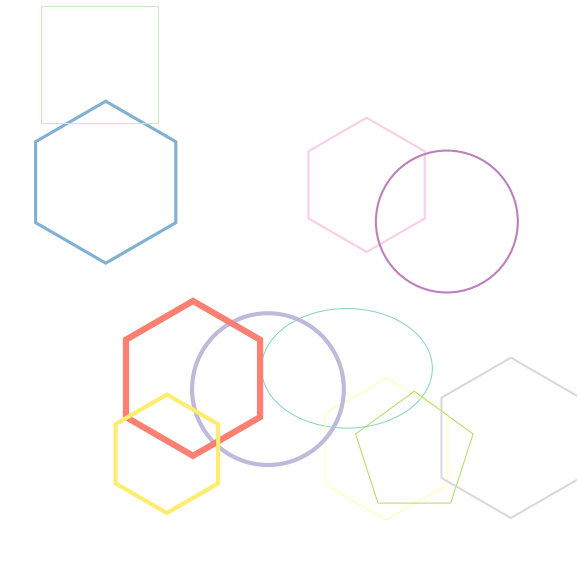[{"shape": "oval", "thickness": 0.5, "radius": 0.74, "center": [0.601, 0.361]}, {"shape": "hexagon", "thickness": 0.5, "radius": 0.61, "center": [0.669, 0.222]}, {"shape": "circle", "thickness": 2, "radius": 0.66, "center": [0.464, 0.325]}, {"shape": "hexagon", "thickness": 3, "radius": 0.67, "center": [0.334, 0.344]}, {"shape": "hexagon", "thickness": 1.5, "radius": 0.7, "center": [0.183, 0.684]}, {"shape": "pentagon", "thickness": 0.5, "radius": 0.54, "center": [0.717, 0.215]}, {"shape": "hexagon", "thickness": 1, "radius": 0.58, "center": [0.635, 0.679]}, {"shape": "hexagon", "thickness": 1, "radius": 0.69, "center": [0.885, 0.241]}, {"shape": "circle", "thickness": 1, "radius": 0.61, "center": [0.774, 0.616]}, {"shape": "square", "thickness": 0.5, "radius": 0.51, "center": [0.172, 0.888]}, {"shape": "hexagon", "thickness": 2, "radius": 0.51, "center": [0.289, 0.213]}]